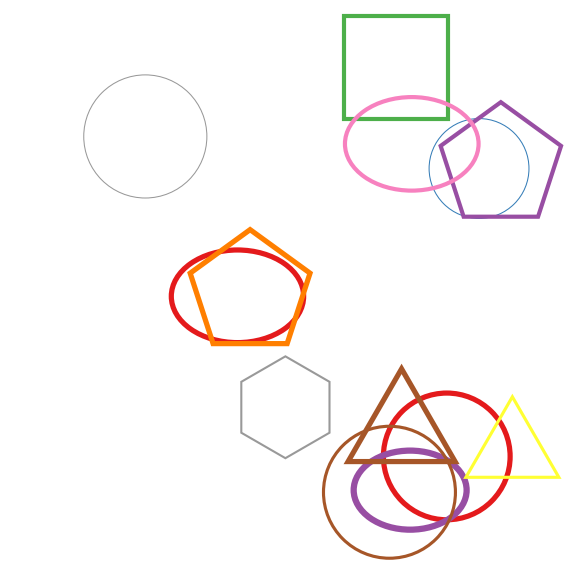[{"shape": "oval", "thickness": 2.5, "radius": 0.57, "center": [0.411, 0.486]}, {"shape": "circle", "thickness": 2.5, "radius": 0.55, "center": [0.774, 0.209]}, {"shape": "circle", "thickness": 0.5, "radius": 0.43, "center": [0.829, 0.707]}, {"shape": "square", "thickness": 2, "radius": 0.45, "center": [0.686, 0.883]}, {"shape": "pentagon", "thickness": 2, "radius": 0.55, "center": [0.867, 0.713]}, {"shape": "oval", "thickness": 3, "radius": 0.49, "center": [0.71, 0.15]}, {"shape": "pentagon", "thickness": 2.5, "radius": 0.55, "center": [0.433, 0.492]}, {"shape": "triangle", "thickness": 1.5, "radius": 0.46, "center": [0.887, 0.219]}, {"shape": "circle", "thickness": 1.5, "radius": 0.57, "center": [0.674, 0.147]}, {"shape": "triangle", "thickness": 2.5, "radius": 0.53, "center": [0.695, 0.253]}, {"shape": "oval", "thickness": 2, "radius": 0.58, "center": [0.713, 0.75]}, {"shape": "hexagon", "thickness": 1, "radius": 0.44, "center": [0.494, 0.294]}, {"shape": "circle", "thickness": 0.5, "radius": 0.53, "center": [0.252, 0.763]}]